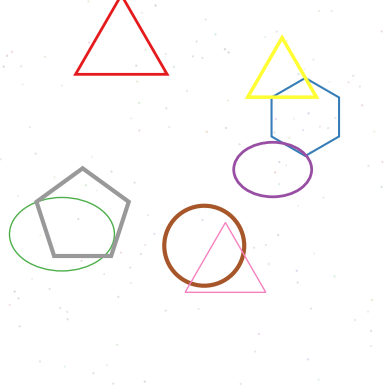[{"shape": "triangle", "thickness": 2, "radius": 0.69, "center": [0.315, 0.876]}, {"shape": "hexagon", "thickness": 1.5, "radius": 0.51, "center": [0.793, 0.696]}, {"shape": "oval", "thickness": 1, "radius": 0.68, "center": [0.161, 0.392]}, {"shape": "oval", "thickness": 2, "radius": 0.51, "center": [0.708, 0.56]}, {"shape": "triangle", "thickness": 2.5, "radius": 0.52, "center": [0.733, 0.799]}, {"shape": "circle", "thickness": 3, "radius": 0.52, "center": [0.531, 0.362]}, {"shape": "triangle", "thickness": 1, "radius": 0.6, "center": [0.586, 0.301]}, {"shape": "pentagon", "thickness": 3, "radius": 0.63, "center": [0.215, 0.437]}]